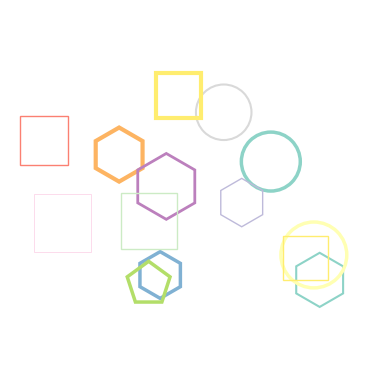[{"shape": "hexagon", "thickness": 1.5, "radius": 0.35, "center": [0.83, 0.273]}, {"shape": "circle", "thickness": 2.5, "radius": 0.38, "center": [0.703, 0.58]}, {"shape": "circle", "thickness": 2.5, "radius": 0.43, "center": [0.815, 0.338]}, {"shape": "hexagon", "thickness": 1, "radius": 0.31, "center": [0.628, 0.474]}, {"shape": "square", "thickness": 1, "radius": 0.31, "center": [0.114, 0.635]}, {"shape": "hexagon", "thickness": 2.5, "radius": 0.3, "center": [0.416, 0.286]}, {"shape": "hexagon", "thickness": 3, "radius": 0.35, "center": [0.309, 0.599]}, {"shape": "pentagon", "thickness": 2.5, "radius": 0.29, "center": [0.386, 0.263]}, {"shape": "square", "thickness": 0.5, "radius": 0.37, "center": [0.163, 0.421]}, {"shape": "circle", "thickness": 1.5, "radius": 0.36, "center": [0.581, 0.708]}, {"shape": "hexagon", "thickness": 2, "radius": 0.43, "center": [0.432, 0.516]}, {"shape": "square", "thickness": 1, "radius": 0.37, "center": [0.388, 0.426]}, {"shape": "square", "thickness": 1, "radius": 0.29, "center": [0.794, 0.33]}, {"shape": "square", "thickness": 3, "radius": 0.29, "center": [0.464, 0.752]}]